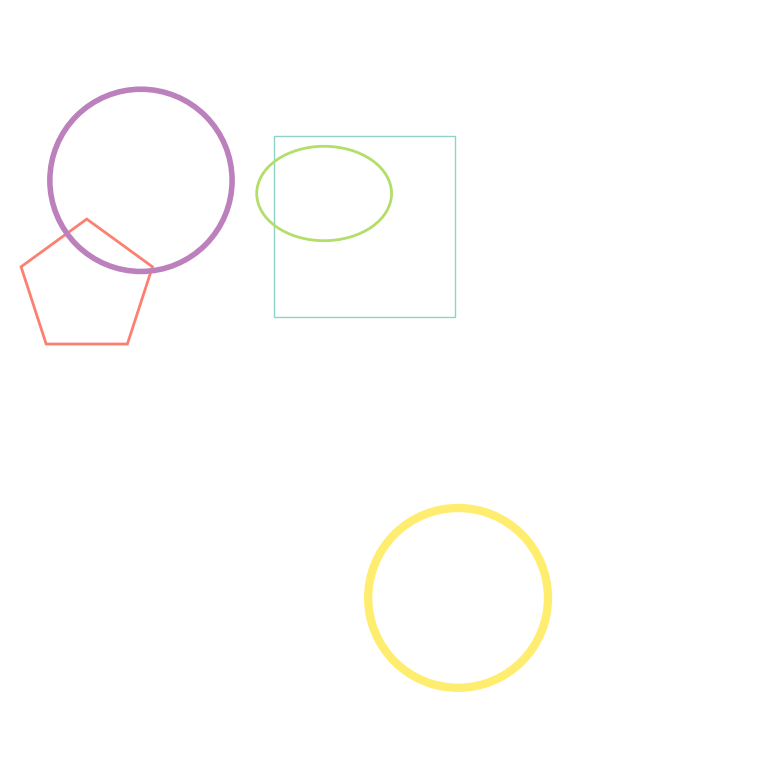[{"shape": "square", "thickness": 0.5, "radius": 0.59, "center": [0.473, 0.705]}, {"shape": "pentagon", "thickness": 1, "radius": 0.45, "center": [0.113, 0.626]}, {"shape": "oval", "thickness": 1, "radius": 0.44, "center": [0.421, 0.749]}, {"shape": "circle", "thickness": 2, "radius": 0.59, "center": [0.183, 0.766]}, {"shape": "circle", "thickness": 3, "radius": 0.58, "center": [0.595, 0.224]}]